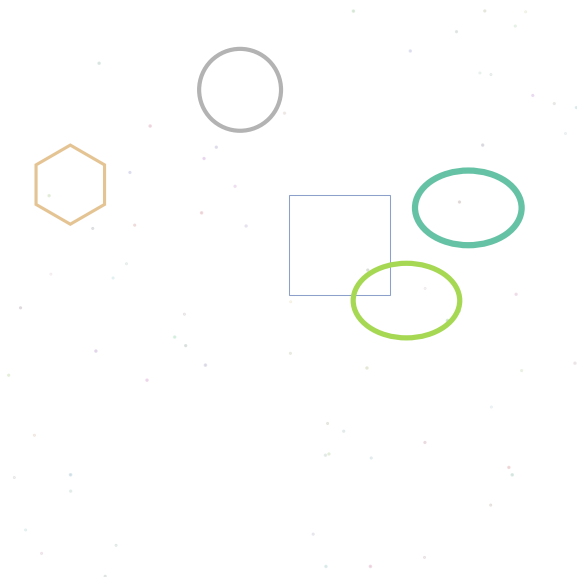[{"shape": "oval", "thickness": 3, "radius": 0.46, "center": [0.811, 0.639]}, {"shape": "square", "thickness": 0.5, "radius": 0.43, "center": [0.588, 0.575]}, {"shape": "oval", "thickness": 2.5, "radius": 0.46, "center": [0.704, 0.479]}, {"shape": "hexagon", "thickness": 1.5, "radius": 0.34, "center": [0.122, 0.679]}, {"shape": "circle", "thickness": 2, "radius": 0.35, "center": [0.416, 0.844]}]